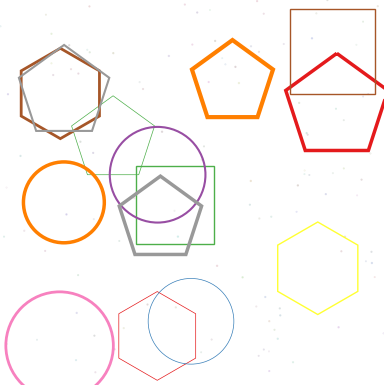[{"shape": "hexagon", "thickness": 0.5, "radius": 0.58, "center": [0.408, 0.127]}, {"shape": "pentagon", "thickness": 2.5, "radius": 0.7, "center": [0.875, 0.722]}, {"shape": "circle", "thickness": 0.5, "radius": 0.56, "center": [0.496, 0.165]}, {"shape": "pentagon", "thickness": 0.5, "radius": 0.57, "center": [0.294, 0.638]}, {"shape": "square", "thickness": 1, "radius": 0.5, "center": [0.454, 0.468]}, {"shape": "circle", "thickness": 1.5, "radius": 0.62, "center": [0.409, 0.546]}, {"shape": "circle", "thickness": 2.5, "radius": 0.53, "center": [0.166, 0.474]}, {"shape": "pentagon", "thickness": 3, "radius": 0.55, "center": [0.604, 0.785]}, {"shape": "hexagon", "thickness": 1, "radius": 0.6, "center": [0.825, 0.303]}, {"shape": "hexagon", "thickness": 2, "radius": 0.59, "center": [0.157, 0.757]}, {"shape": "square", "thickness": 1, "radius": 0.55, "center": [0.863, 0.866]}, {"shape": "circle", "thickness": 2, "radius": 0.7, "center": [0.155, 0.102]}, {"shape": "pentagon", "thickness": 2.5, "radius": 0.56, "center": [0.417, 0.43]}, {"shape": "pentagon", "thickness": 1.5, "radius": 0.62, "center": [0.166, 0.76]}]